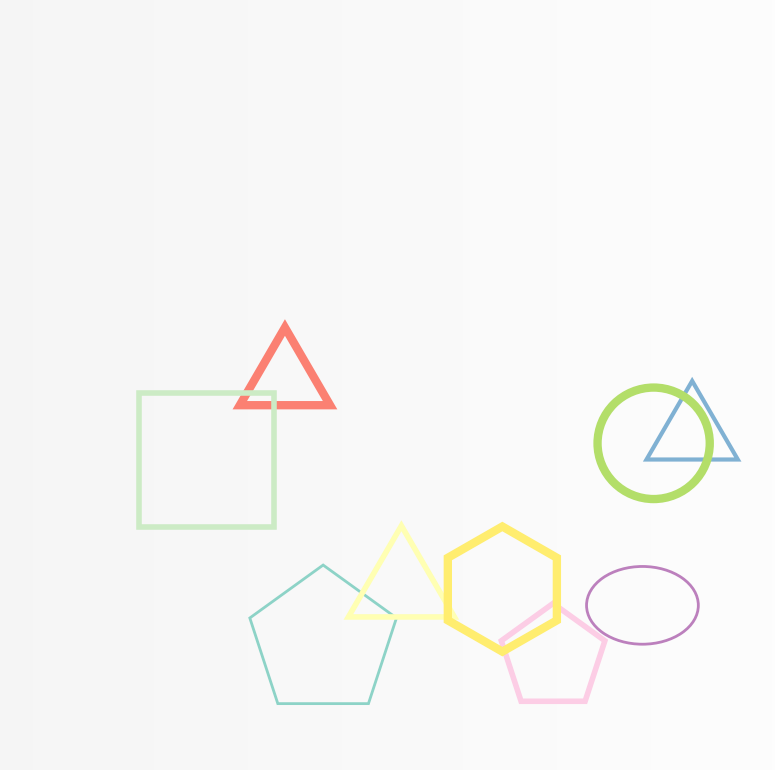[{"shape": "pentagon", "thickness": 1, "radius": 0.5, "center": [0.417, 0.167]}, {"shape": "triangle", "thickness": 2, "radius": 0.39, "center": [0.518, 0.238]}, {"shape": "triangle", "thickness": 3, "radius": 0.34, "center": [0.368, 0.507]}, {"shape": "triangle", "thickness": 1.5, "radius": 0.34, "center": [0.893, 0.437]}, {"shape": "circle", "thickness": 3, "radius": 0.36, "center": [0.843, 0.424]}, {"shape": "pentagon", "thickness": 2, "radius": 0.35, "center": [0.714, 0.146]}, {"shape": "oval", "thickness": 1, "radius": 0.36, "center": [0.829, 0.214]}, {"shape": "square", "thickness": 2, "radius": 0.44, "center": [0.267, 0.402]}, {"shape": "hexagon", "thickness": 3, "radius": 0.41, "center": [0.648, 0.235]}]